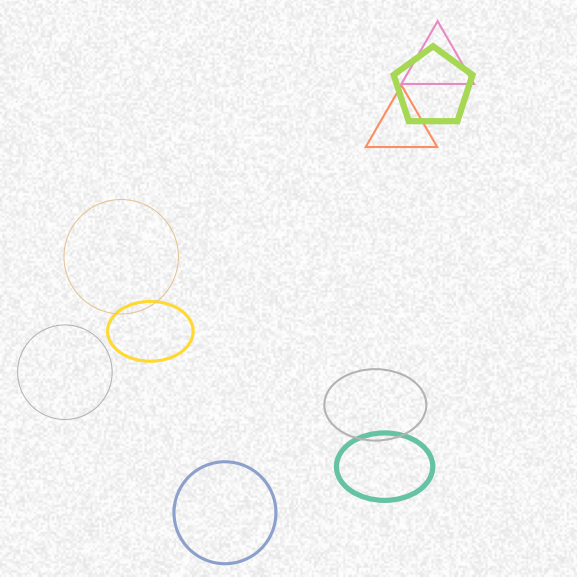[{"shape": "oval", "thickness": 2.5, "radius": 0.42, "center": [0.666, 0.191]}, {"shape": "triangle", "thickness": 1, "radius": 0.36, "center": [0.695, 0.78]}, {"shape": "circle", "thickness": 1.5, "radius": 0.44, "center": [0.39, 0.111]}, {"shape": "triangle", "thickness": 1, "radius": 0.36, "center": [0.758, 0.89]}, {"shape": "pentagon", "thickness": 3, "radius": 0.36, "center": [0.75, 0.847]}, {"shape": "oval", "thickness": 1.5, "radius": 0.37, "center": [0.26, 0.425]}, {"shape": "circle", "thickness": 0.5, "radius": 0.5, "center": [0.21, 0.555]}, {"shape": "circle", "thickness": 0.5, "radius": 0.41, "center": [0.112, 0.355]}, {"shape": "oval", "thickness": 1, "radius": 0.44, "center": [0.65, 0.298]}]